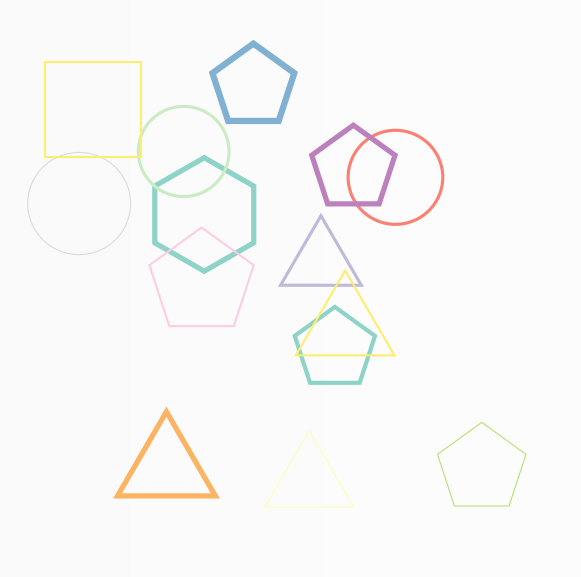[{"shape": "hexagon", "thickness": 2.5, "radius": 0.49, "center": [0.351, 0.628]}, {"shape": "pentagon", "thickness": 2, "radius": 0.36, "center": [0.576, 0.395]}, {"shape": "triangle", "thickness": 0.5, "radius": 0.44, "center": [0.532, 0.165]}, {"shape": "triangle", "thickness": 1.5, "radius": 0.4, "center": [0.552, 0.545]}, {"shape": "circle", "thickness": 1.5, "radius": 0.41, "center": [0.68, 0.692]}, {"shape": "pentagon", "thickness": 3, "radius": 0.37, "center": [0.436, 0.85]}, {"shape": "triangle", "thickness": 2.5, "radius": 0.49, "center": [0.286, 0.189]}, {"shape": "pentagon", "thickness": 0.5, "radius": 0.4, "center": [0.829, 0.188]}, {"shape": "pentagon", "thickness": 1, "radius": 0.47, "center": [0.347, 0.511]}, {"shape": "circle", "thickness": 0.5, "radius": 0.44, "center": [0.136, 0.647]}, {"shape": "pentagon", "thickness": 2.5, "radius": 0.38, "center": [0.608, 0.707]}, {"shape": "circle", "thickness": 1.5, "radius": 0.39, "center": [0.316, 0.737]}, {"shape": "triangle", "thickness": 1, "radius": 0.49, "center": [0.594, 0.433]}, {"shape": "square", "thickness": 1, "radius": 0.41, "center": [0.16, 0.81]}]